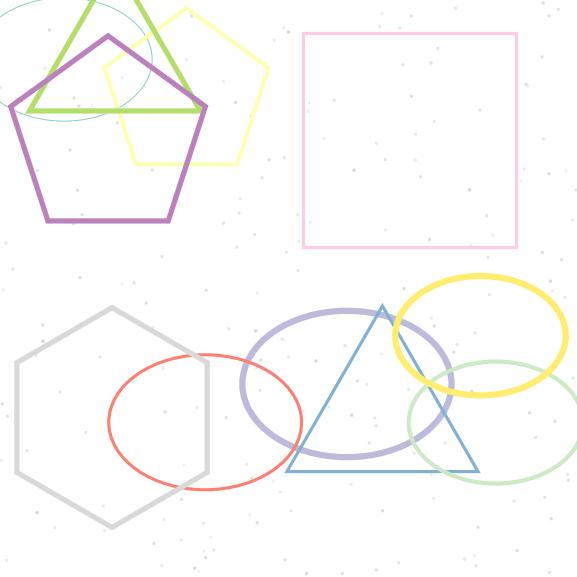[{"shape": "oval", "thickness": 0.5, "radius": 0.76, "center": [0.111, 0.896]}, {"shape": "pentagon", "thickness": 2, "radius": 0.75, "center": [0.323, 0.836]}, {"shape": "oval", "thickness": 3, "radius": 0.91, "center": [0.601, 0.334]}, {"shape": "oval", "thickness": 1.5, "radius": 0.83, "center": [0.355, 0.268]}, {"shape": "triangle", "thickness": 1.5, "radius": 0.96, "center": [0.662, 0.278]}, {"shape": "triangle", "thickness": 2.5, "radius": 0.85, "center": [0.199, 0.893]}, {"shape": "square", "thickness": 1.5, "radius": 0.93, "center": [0.709, 0.757]}, {"shape": "hexagon", "thickness": 2.5, "radius": 0.95, "center": [0.194, 0.276]}, {"shape": "pentagon", "thickness": 2.5, "radius": 0.89, "center": [0.187, 0.76]}, {"shape": "oval", "thickness": 2, "radius": 0.75, "center": [0.858, 0.267]}, {"shape": "oval", "thickness": 3, "radius": 0.74, "center": [0.832, 0.418]}]